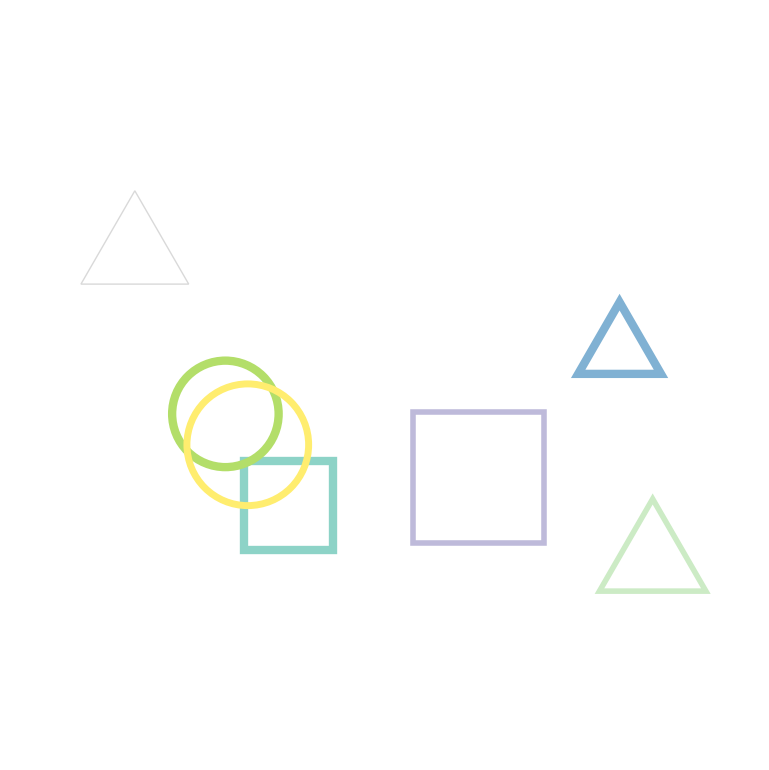[{"shape": "square", "thickness": 3, "radius": 0.29, "center": [0.375, 0.343]}, {"shape": "square", "thickness": 2, "radius": 0.43, "center": [0.621, 0.38]}, {"shape": "triangle", "thickness": 3, "radius": 0.31, "center": [0.805, 0.545]}, {"shape": "circle", "thickness": 3, "radius": 0.35, "center": [0.293, 0.462]}, {"shape": "triangle", "thickness": 0.5, "radius": 0.4, "center": [0.175, 0.671]}, {"shape": "triangle", "thickness": 2, "radius": 0.4, "center": [0.848, 0.272]}, {"shape": "circle", "thickness": 2.5, "radius": 0.4, "center": [0.322, 0.422]}]